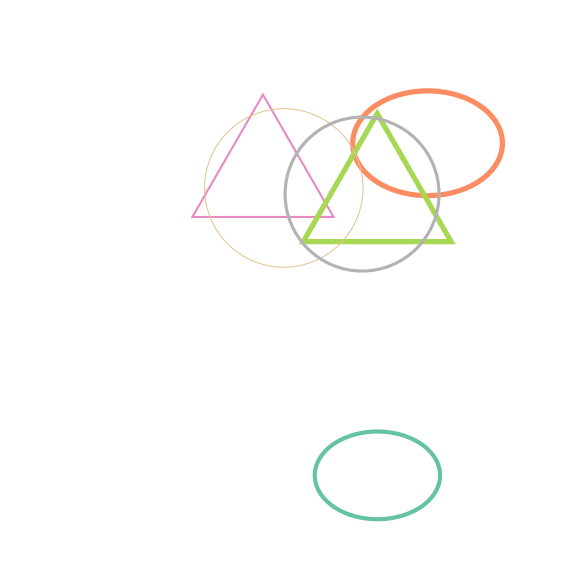[{"shape": "oval", "thickness": 2, "radius": 0.54, "center": [0.654, 0.176]}, {"shape": "oval", "thickness": 2.5, "radius": 0.65, "center": [0.74, 0.751]}, {"shape": "triangle", "thickness": 1, "radius": 0.71, "center": [0.455, 0.694]}, {"shape": "triangle", "thickness": 2.5, "radius": 0.74, "center": [0.653, 0.655]}, {"shape": "circle", "thickness": 0.5, "radius": 0.69, "center": [0.491, 0.674]}, {"shape": "circle", "thickness": 1.5, "radius": 0.67, "center": [0.627, 0.663]}]